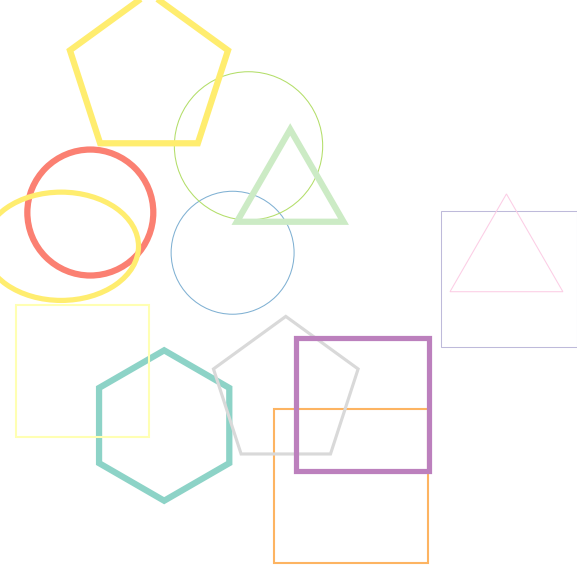[{"shape": "hexagon", "thickness": 3, "radius": 0.65, "center": [0.284, 0.262]}, {"shape": "square", "thickness": 1, "radius": 0.57, "center": [0.143, 0.356]}, {"shape": "square", "thickness": 0.5, "radius": 0.59, "center": [0.881, 0.516]}, {"shape": "circle", "thickness": 3, "radius": 0.55, "center": [0.156, 0.631]}, {"shape": "circle", "thickness": 0.5, "radius": 0.53, "center": [0.403, 0.561]}, {"shape": "square", "thickness": 1, "radius": 0.67, "center": [0.608, 0.157]}, {"shape": "circle", "thickness": 0.5, "radius": 0.64, "center": [0.43, 0.747]}, {"shape": "triangle", "thickness": 0.5, "radius": 0.56, "center": [0.877, 0.55]}, {"shape": "pentagon", "thickness": 1.5, "radius": 0.66, "center": [0.495, 0.32]}, {"shape": "square", "thickness": 2.5, "radius": 0.57, "center": [0.628, 0.299]}, {"shape": "triangle", "thickness": 3, "radius": 0.53, "center": [0.503, 0.668]}, {"shape": "pentagon", "thickness": 3, "radius": 0.72, "center": [0.258, 0.867]}, {"shape": "oval", "thickness": 2.5, "radius": 0.67, "center": [0.106, 0.573]}]